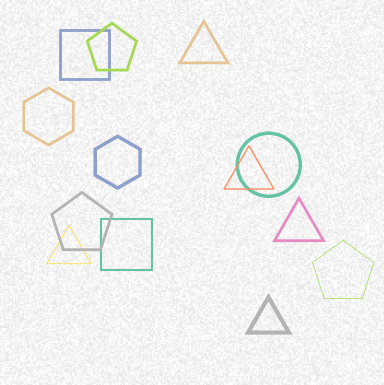[{"shape": "square", "thickness": 1.5, "radius": 0.34, "center": [0.329, 0.365]}, {"shape": "circle", "thickness": 2.5, "radius": 0.41, "center": [0.698, 0.572]}, {"shape": "triangle", "thickness": 1, "radius": 0.37, "center": [0.647, 0.546]}, {"shape": "square", "thickness": 2, "radius": 0.32, "center": [0.219, 0.858]}, {"shape": "hexagon", "thickness": 2.5, "radius": 0.34, "center": [0.306, 0.579]}, {"shape": "triangle", "thickness": 2, "radius": 0.37, "center": [0.777, 0.412]}, {"shape": "pentagon", "thickness": 2, "radius": 0.34, "center": [0.291, 0.872]}, {"shape": "pentagon", "thickness": 0.5, "radius": 0.42, "center": [0.891, 0.292]}, {"shape": "triangle", "thickness": 0.5, "radius": 0.33, "center": [0.179, 0.348]}, {"shape": "hexagon", "thickness": 2, "radius": 0.37, "center": [0.126, 0.698]}, {"shape": "triangle", "thickness": 2, "radius": 0.36, "center": [0.529, 0.873]}, {"shape": "triangle", "thickness": 3, "radius": 0.31, "center": [0.697, 0.167]}, {"shape": "pentagon", "thickness": 2, "radius": 0.41, "center": [0.213, 0.418]}]